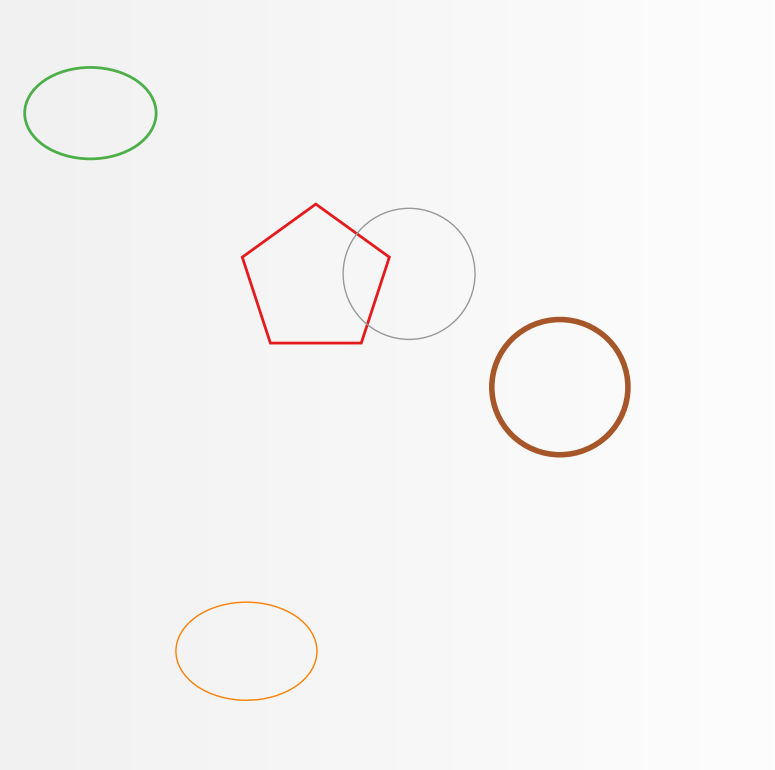[{"shape": "pentagon", "thickness": 1, "radius": 0.5, "center": [0.408, 0.635]}, {"shape": "oval", "thickness": 1, "radius": 0.42, "center": [0.117, 0.853]}, {"shape": "oval", "thickness": 0.5, "radius": 0.45, "center": [0.318, 0.154]}, {"shape": "circle", "thickness": 2, "radius": 0.44, "center": [0.722, 0.497]}, {"shape": "circle", "thickness": 0.5, "radius": 0.43, "center": [0.528, 0.644]}]